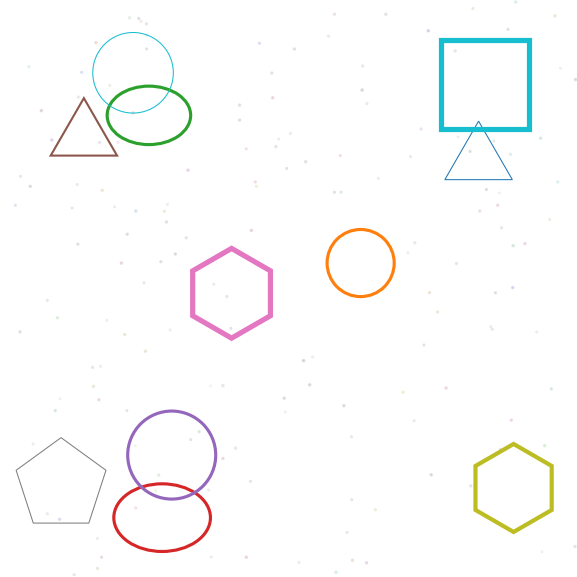[{"shape": "triangle", "thickness": 0.5, "radius": 0.34, "center": [0.829, 0.722]}, {"shape": "circle", "thickness": 1.5, "radius": 0.29, "center": [0.625, 0.544]}, {"shape": "oval", "thickness": 1.5, "radius": 0.36, "center": [0.258, 0.799]}, {"shape": "oval", "thickness": 1.5, "radius": 0.42, "center": [0.281, 0.103]}, {"shape": "circle", "thickness": 1.5, "radius": 0.38, "center": [0.297, 0.211]}, {"shape": "triangle", "thickness": 1, "radius": 0.33, "center": [0.145, 0.763]}, {"shape": "hexagon", "thickness": 2.5, "radius": 0.39, "center": [0.401, 0.491]}, {"shape": "pentagon", "thickness": 0.5, "radius": 0.41, "center": [0.106, 0.16]}, {"shape": "hexagon", "thickness": 2, "radius": 0.38, "center": [0.889, 0.154]}, {"shape": "circle", "thickness": 0.5, "radius": 0.35, "center": [0.23, 0.873]}, {"shape": "square", "thickness": 2.5, "radius": 0.38, "center": [0.839, 0.853]}]